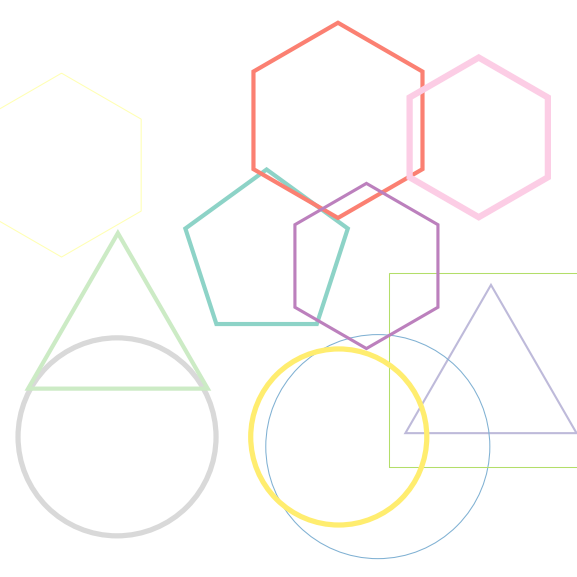[{"shape": "pentagon", "thickness": 2, "radius": 0.74, "center": [0.462, 0.558]}, {"shape": "hexagon", "thickness": 0.5, "radius": 0.8, "center": [0.107, 0.713]}, {"shape": "triangle", "thickness": 1, "radius": 0.86, "center": [0.85, 0.335]}, {"shape": "hexagon", "thickness": 2, "radius": 0.84, "center": [0.585, 0.791]}, {"shape": "circle", "thickness": 0.5, "radius": 0.97, "center": [0.654, 0.226]}, {"shape": "square", "thickness": 0.5, "radius": 0.84, "center": [0.842, 0.358]}, {"shape": "hexagon", "thickness": 3, "radius": 0.69, "center": [0.829, 0.761]}, {"shape": "circle", "thickness": 2.5, "radius": 0.86, "center": [0.203, 0.243]}, {"shape": "hexagon", "thickness": 1.5, "radius": 0.71, "center": [0.635, 0.539]}, {"shape": "triangle", "thickness": 2, "radius": 0.9, "center": [0.204, 0.416]}, {"shape": "circle", "thickness": 2.5, "radius": 0.76, "center": [0.587, 0.242]}]